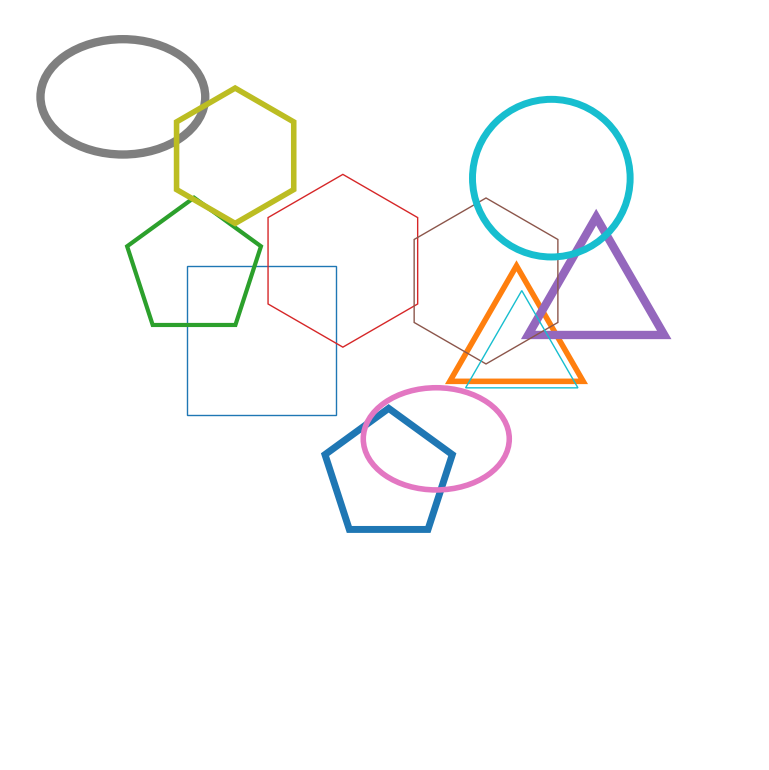[{"shape": "pentagon", "thickness": 2.5, "radius": 0.43, "center": [0.505, 0.383]}, {"shape": "square", "thickness": 0.5, "radius": 0.48, "center": [0.339, 0.558]}, {"shape": "triangle", "thickness": 2, "radius": 0.5, "center": [0.671, 0.555]}, {"shape": "pentagon", "thickness": 1.5, "radius": 0.46, "center": [0.252, 0.652]}, {"shape": "hexagon", "thickness": 0.5, "radius": 0.56, "center": [0.445, 0.661]}, {"shape": "triangle", "thickness": 3, "radius": 0.51, "center": [0.774, 0.616]}, {"shape": "hexagon", "thickness": 0.5, "radius": 0.54, "center": [0.631, 0.635]}, {"shape": "oval", "thickness": 2, "radius": 0.47, "center": [0.567, 0.43]}, {"shape": "oval", "thickness": 3, "radius": 0.53, "center": [0.16, 0.874]}, {"shape": "hexagon", "thickness": 2, "radius": 0.44, "center": [0.305, 0.798]}, {"shape": "circle", "thickness": 2.5, "radius": 0.51, "center": [0.716, 0.769]}, {"shape": "triangle", "thickness": 0.5, "radius": 0.42, "center": [0.678, 0.538]}]